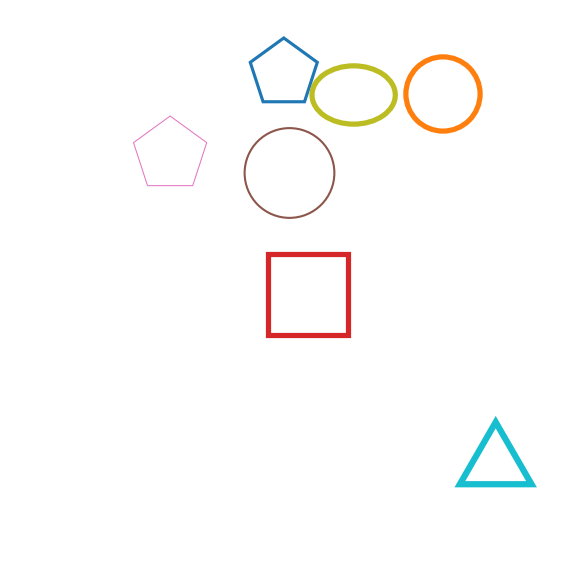[{"shape": "pentagon", "thickness": 1.5, "radius": 0.31, "center": [0.491, 0.872]}, {"shape": "circle", "thickness": 2.5, "radius": 0.32, "center": [0.767, 0.836]}, {"shape": "square", "thickness": 2.5, "radius": 0.35, "center": [0.534, 0.489]}, {"shape": "circle", "thickness": 1, "radius": 0.39, "center": [0.501, 0.7]}, {"shape": "pentagon", "thickness": 0.5, "radius": 0.33, "center": [0.295, 0.732]}, {"shape": "oval", "thickness": 2.5, "radius": 0.36, "center": [0.612, 0.835]}, {"shape": "triangle", "thickness": 3, "radius": 0.36, "center": [0.858, 0.196]}]